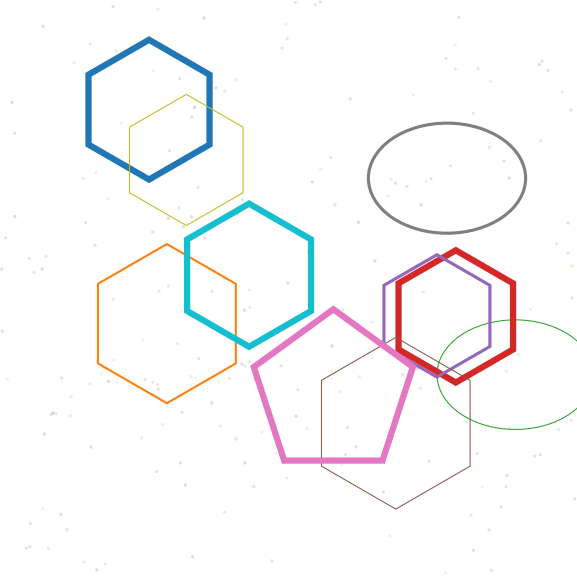[{"shape": "hexagon", "thickness": 3, "radius": 0.61, "center": [0.258, 0.809]}, {"shape": "hexagon", "thickness": 1, "radius": 0.69, "center": [0.289, 0.439]}, {"shape": "oval", "thickness": 0.5, "radius": 0.68, "center": [0.892, 0.35]}, {"shape": "hexagon", "thickness": 3, "radius": 0.57, "center": [0.789, 0.451]}, {"shape": "hexagon", "thickness": 1.5, "radius": 0.53, "center": [0.757, 0.452]}, {"shape": "hexagon", "thickness": 0.5, "radius": 0.74, "center": [0.685, 0.266]}, {"shape": "pentagon", "thickness": 3, "radius": 0.72, "center": [0.577, 0.319]}, {"shape": "oval", "thickness": 1.5, "radius": 0.68, "center": [0.774, 0.691]}, {"shape": "hexagon", "thickness": 0.5, "radius": 0.57, "center": [0.323, 0.722]}, {"shape": "hexagon", "thickness": 3, "radius": 0.62, "center": [0.431, 0.523]}]